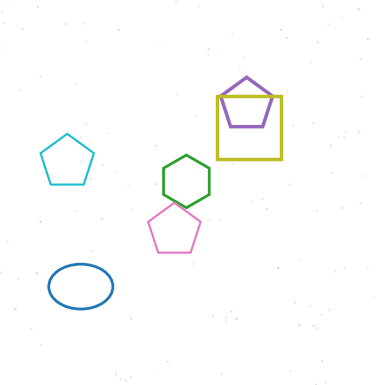[{"shape": "oval", "thickness": 2, "radius": 0.42, "center": [0.21, 0.256]}, {"shape": "hexagon", "thickness": 2, "radius": 0.34, "center": [0.484, 0.529]}, {"shape": "pentagon", "thickness": 2.5, "radius": 0.35, "center": [0.641, 0.728]}, {"shape": "pentagon", "thickness": 1.5, "radius": 0.36, "center": [0.453, 0.402]}, {"shape": "square", "thickness": 2.5, "radius": 0.41, "center": [0.647, 0.669]}, {"shape": "pentagon", "thickness": 1.5, "radius": 0.36, "center": [0.175, 0.58]}]